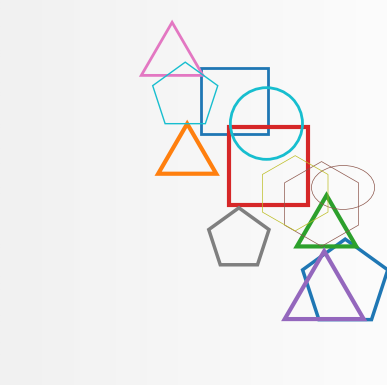[{"shape": "square", "thickness": 2, "radius": 0.43, "center": [0.605, 0.738]}, {"shape": "pentagon", "thickness": 2.5, "radius": 0.58, "center": [0.891, 0.263]}, {"shape": "triangle", "thickness": 3, "radius": 0.43, "center": [0.483, 0.592]}, {"shape": "triangle", "thickness": 3, "radius": 0.44, "center": [0.843, 0.404]}, {"shape": "square", "thickness": 3, "radius": 0.51, "center": [0.694, 0.569]}, {"shape": "triangle", "thickness": 3, "radius": 0.59, "center": [0.837, 0.23]}, {"shape": "hexagon", "thickness": 0.5, "radius": 0.55, "center": [0.83, 0.47]}, {"shape": "oval", "thickness": 0.5, "radius": 0.41, "center": [0.885, 0.513]}, {"shape": "triangle", "thickness": 2, "radius": 0.46, "center": [0.444, 0.85]}, {"shape": "pentagon", "thickness": 2.5, "radius": 0.41, "center": [0.616, 0.378]}, {"shape": "hexagon", "thickness": 0.5, "radius": 0.49, "center": [0.762, 0.498]}, {"shape": "pentagon", "thickness": 1, "radius": 0.44, "center": [0.478, 0.75]}, {"shape": "circle", "thickness": 2, "radius": 0.47, "center": [0.688, 0.679]}]